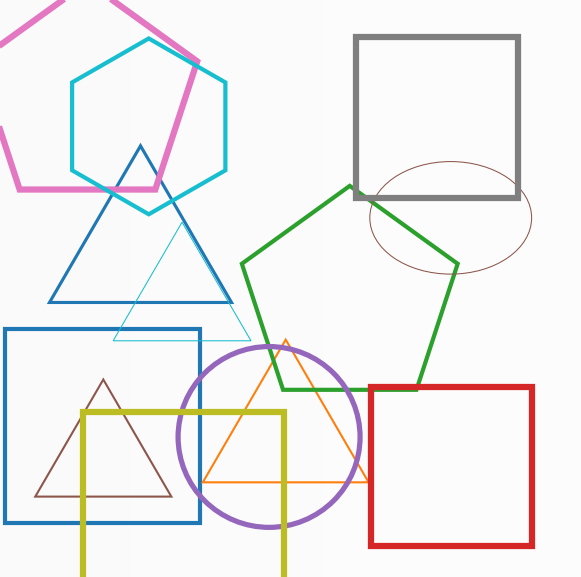[{"shape": "triangle", "thickness": 1.5, "radius": 0.9, "center": [0.242, 0.566]}, {"shape": "square", "thickness": 2, "radius": 0.84, "center": [0.176, 0.261]}, {"shape": "triangle", "thickness": 1, "radius": 0.82, "center": [0.492, 0.246]}, {"shape": "pentagon", "thickness": 2, "radius": 0.98, "center": [0.602, 0.482]}, {"shape": "square", "thickness": 3, "radius": 0.69, "center": [0.777, 0.191]}, {"shape": "circle", "thickness": 2.5, "radius": 0.78, "center": [0.463, 0.242]}, {"shape": "triangle", "thickness": 1, "radius": 0.68, "center": [0.178, 0.207]}, {"shape": "oval", "thickness": 0.5, "radius": 0.7, "center": [0.775, 0.622]}, {"shape": "pentagon", "thickness": 3, "radius": 0.99, "center": [0.15, 0.832]}, {"shape": "square", "thickness": 3, "radius": 0.7, "center": [0.752, 0.796]}, {"shape": "square", "thickness": 3, "radius": 0.87, "center": [0.316, 0.113]}, {"shape": "hexagon", "thickness": 2, "radius": 0.76, "center": [0.256, 0.78]}, {"shape": "triangle", "thickness": 0.5, "radius": 0.68, "center": [0.313, 0.477]}]